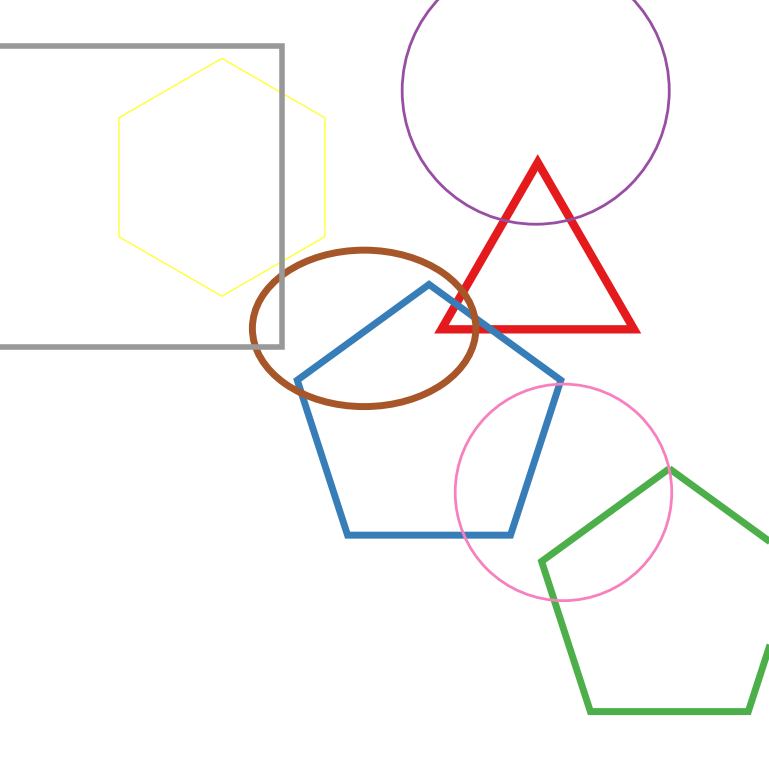[{"shape": "triangle", "thickness": 3, "radius": 0.72, "center": [0.698, 0.645]}, {"shape": "pentagon", "thickness": 2.5, "radius": 0.9, "center": [0.557, 0.451]}, {"shape": "pentagon", "thickness": 2.5, "radius": 0.87, "center": [0.869, 0.217]}, {"shape": "circle", "thickness": 1, "radius": 0.87, "center": [0.696, 0.882]}, {"shape": "hexagon", "thickness": 0.5, "radius": 0.77, "center": [0.288, 0.77]}, {"shape": "oval", "thickness": 2.5, "radius": 0.73, "center": [0.473, 0.574]}, {"shape": "circle", "thickness": 1, "radius": 0.7, "center": [0.732, 0.361]}, {"shape": "square", "thickness": 2, "radius": 0.98, "center": [0.171, 0.744]}]